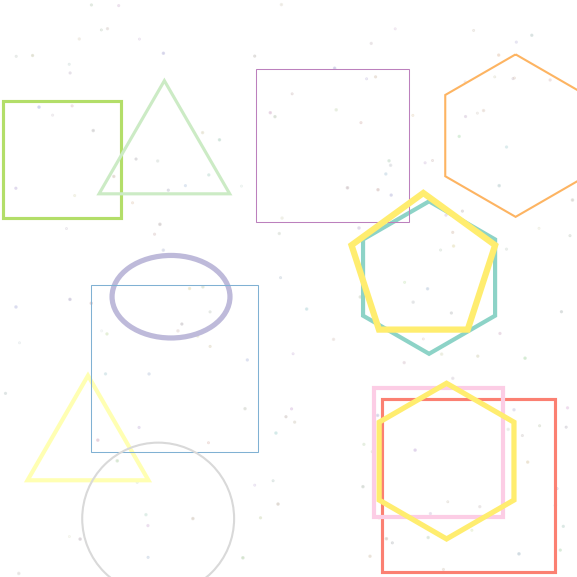[{"shape": "hexagon", "thickness": 2, "radius": 0.66, "center": [0.743, 0.519]}, {"shape": "triangle", "thickness": 2, "radius": 0.6, "center": [0.152, 0.228]}, {"shape": "oval", "thickness": 2.5, "radius": 0.51, "center": [0.296, 0.485]}, {"shape": "square", "thickness": 1.5, "radius": 0.75, "center": [0.811, 0.159]}, {"shape": "square", "thickness": 0.5, "radius": 0.72, "center": [0.302, 0.361]}, {"shape": "hexagon", "thickness": 1, "radius": 0.7, "center": [0.893, 0.764]}, {"shape": "square", "thickness": 1.5, "radius": 0.51, "center": [0.107, 0.723]}, {"shape": "square", "thickness": 2, "radius": 0.56, "center": [0.76, 0.216]}, {"shape": "circle", "thickness": 1, "radius": 0.66, "center": [0.274, 0.101]}, {"shape": "square", "thickness": 0.5, "radius": 0.66, "center": [0.576, 0.748]}, {"shape": "triangle", "thickness": 1.5, "radius": 0.65, "center": [0.285, 0.729]}, {"shape": "hexagon", "thickness": 2.5, "radius": 0.67, "center": [0.773, 0.201]}, {"shape": "pentagon", "thickness": 3, "radius": 0.65, "center": [0.733, 0.534]}]